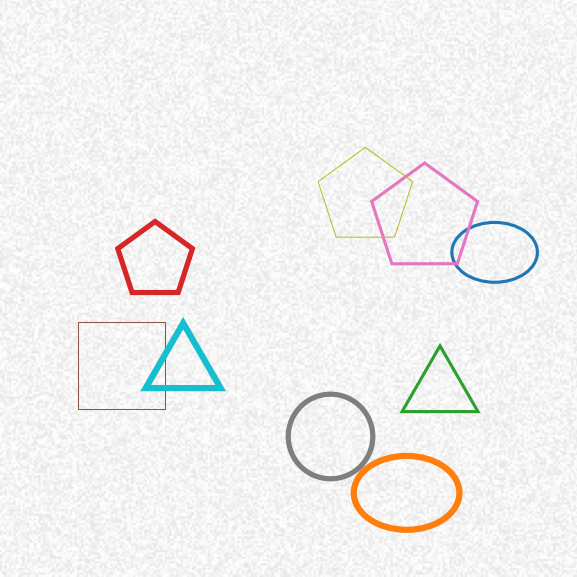[{"shape": "oval", "thickness": 1.5, "radius": 0.37, "center": [0.857, 0.562]}, {"shape": "oval", "thickness": 3, "radius": 0.46, "center": [0.704, 0.146]}, {"shape": "triangle", "thickness": 1.5, "radius": 0.38, "center": [0.762, 0.324]}, {"shape": "pentagon", "thickness": 2.5, "radius": 0.34, "center": [0.269, 0.548]}, {"shape": "square", "thickness": 0.5, "radius": 0.37, "center": [0.21, 0.366]}, {"shape": "pentagon", "thickness": 1.5, "radius": 0.48, "center": [0.735, 0.62]}, {"shape": "circle", "thickness": 2.5, "radius": 0.37, "center": [0.572, 0.243]}, {"shape": "pentagon", "thickness": 0.5, "radius": 0.43, "center": [0.633, 0.658]}, {"shape": "triangle", "thickness": 3, "radius": 0.37, "center": [0.317, 0.365]}]